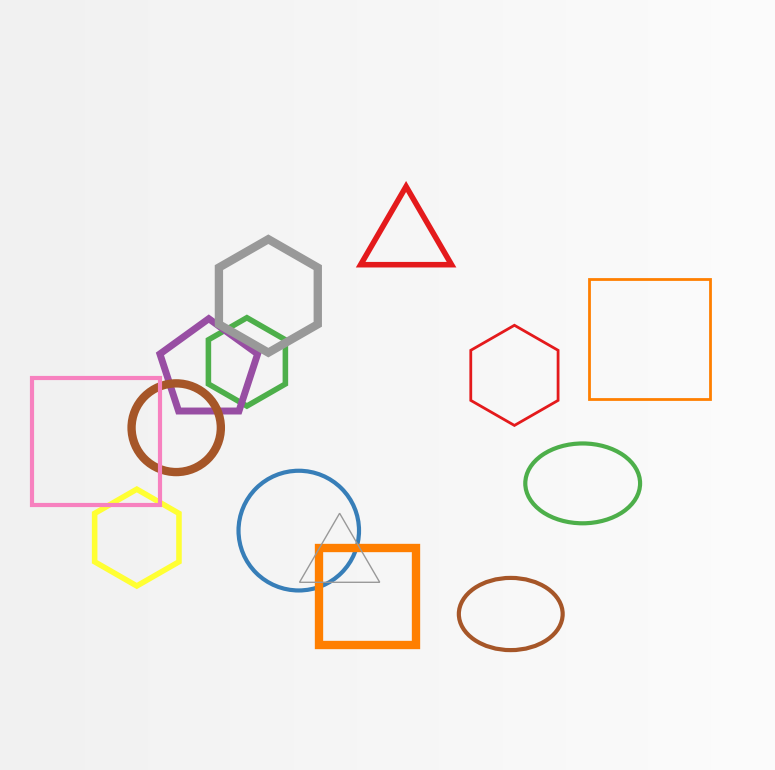[{"shape": "hexagon", "thickness": 1, "radius": 0.33, "center": [0.664, 0.513]}, {"shape": "triangle", "thickness": 2, "radius": 0.34, "center": [0.524, 0.69]}, {"shape": "circle", "thickness": 1.5, "radius": 0.39, "center": [0.386, 0.311]}, {"shape": "hexagon", "thickness": 2, "radius": 0.29, "center": [0.319, 0.53]}, {"shape": "oval", "thickness": 1.5, "radius": 0.37, "center": [0.752, 0.372]}, {"shape": "pentagon", "thickness": 2.5, "radius": 0.33, "center": [0.269, 0.52]}, {"shape": "square", "thickness": 1, "radius": 0.39, "center": [0.838, 0.559]}, {"shape": "square", "thickness": 3, "radius": 0.31, "center": [0.474, 0.225]}, {"shape": "hexagon", "thickness": 2, "radius": 0.31, "center": [0.177, 0.302]}, {"shape": "oval", "thickness": 1.5, "radius": 0.33, "center": [0.659, 0.203]}, {"shape": "circle", "thickness": 3, "radius": 0.29, "center": [0.227, 0.445]}, {"shape": "square", "thickness": 1.5, "radius": 0.41, "center": [0.124, 0.427]}, {"shape": "hexagon", "thickness": 3, "radius": 0.37, "center": [0.346, 0.616]}, {"shape": "triangle", "thickness": 0.5, "radius": 0.3, "center": [0.438, 0.274]}]